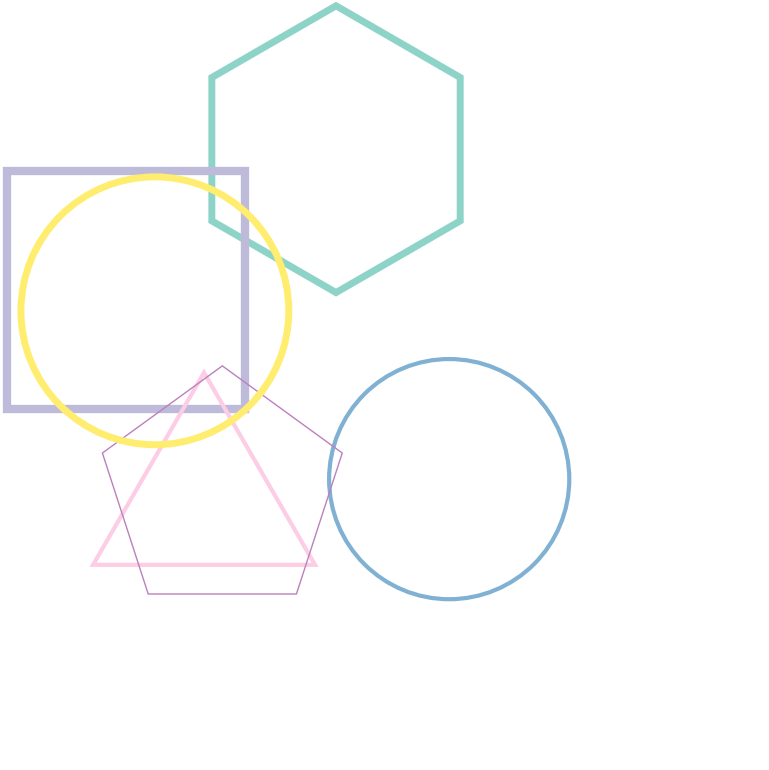[{"shape": "hexagon", "thickness": 2.5, "radius": 0.93, "center": [0.436, 0.806]}, {"shape": "square", "thickness": 3, "radius": 0.77, "center": [0.164, 0.624]}, {"shape": "circle", "thickness": 1.5, "radius": 0.78, "center": [0.583, 0.378]}, {"shape": "triangle", "thickness": 1.5, "radius": 0.83, "center": [0.265, 0.35]}, {"shape": "pentagon", "thickness": 0.5, "radius": 0.82, "center": [0.289, 0.361]}, {"shape": "circle", "thickness": 2.5, "radius": 0.87, "center": [0.201, 0.596]}]